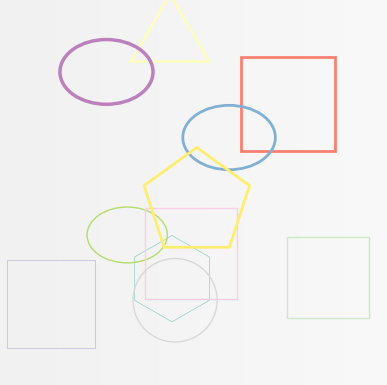[{"shape": "hexagon", "thickness": 0.5, "radius": 0.56, "center": [0.444, 0.276]}, {"shape": "triangle", "thickness": 1.5, "radius": 0.58, "center": [0.439, 0.899]}, {"shape": "square", "thickness": 0.5, "radius": 0.57, "center": [0.132, 0.211]}, {"shape": "square", "thickness": 2, "radius": 0.61, "center": [0.743, 0.73]}, {"shape": "oval", "thickness": 2, "radius": 0.6, "center": [0.591, 0.643]}, {"shape": "oval", "thickness": 1, "radius": 0.52, "center": [0.328, 0.39]}, {"shape": "square", "thickness": 1, "radius": 0.59, "center": [0.493, 0.342]}, {"shape": "circle", "thickness": 1, "radius": 0.54, "center": [0.452, 0.22]}, {"shape": "oval", "thickness": 2.5, "radius": 0.6, "center": [0.275, 0.813]}, {"shape": "square", "thickness": 1, "radius": 0.53, "center": [0.847, 0.28]}, {"shape": "pentagon", "thickness": 2, "radius": 0.72, "center": [0.508, 0.474]}]